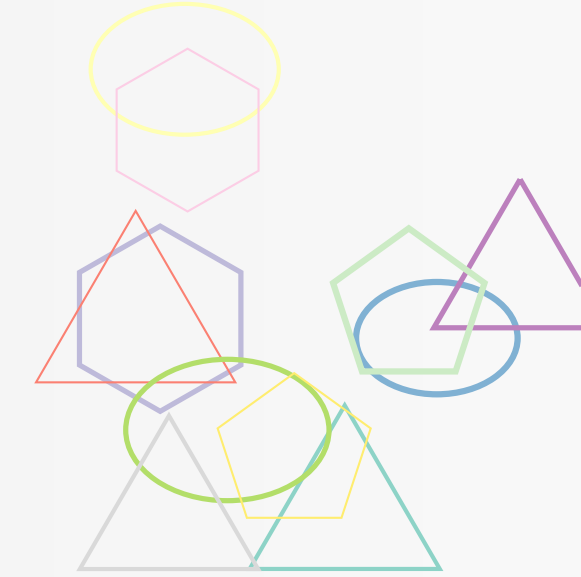[{"shape": "triangle", "thickness": 2, "radius": 0.94, "center": [0.593, 0.108]}, {"shape": "oval", "thickness": 2, "radius": 0.81, "center": [0.318, 0.879]}, {"shape": "hexagon", "thickness": 2.5, "radius": 0.8, "center": [0.276, 0.447]}, {"shape": "triangle", "thickness": 1, "radius": 0.99, "center": [0.233, 0.436]}, {"shape": "oval", "thickness": 3, "radius": 0.69, "center": [0.752, 0.414]}, {"shape": "oval", "thickness": 2.5, "radius": 0.87, "center": [0.391, 0.255]}, {"shape": "hexagon", "thickness": 1, "radius": 0.7, "center": [0.323, 0.774]}, {"shape": "triangle", "thickness": 2, "radius": 0.89, "center": [0.291, 0.102]}, {"shape": "triangle", "thickness": 2.5, "radius": 0.86, "center": [0.895, 0.517]}, {"shape": "pentagon", "thickness": 3, "radius": 0.68, "center": [0.703, 0.467]}, {"shape": "pentagon", "thickness": 1, "radius": 0.69, "center": [0.506, 0.215]}]